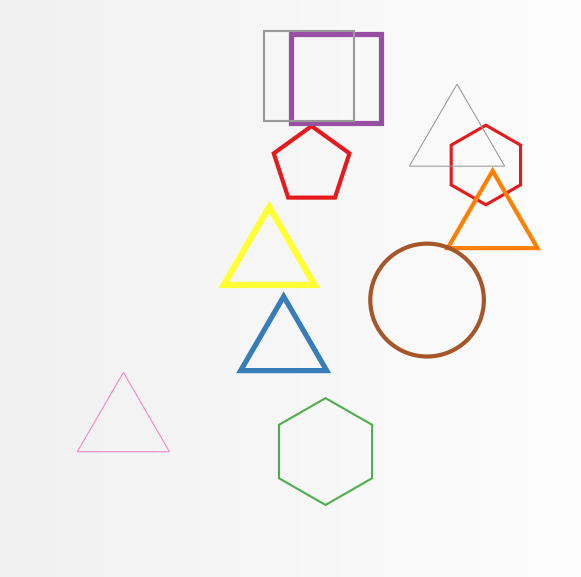[{"shape": "pentagon", "thickness": 2, "radius": 0.34, "center": [0.536, 0.712]}, {"shape": "hexagon", "thickness": 1.5, "radius": 0.34, "center": [0.836, 0.713]}, {"shape": "triangle", "thickness": 2.5, "radius": 0.43, "center": [0.488, 0.4]}, {"shape": "hexagon", "thickness": 1, "radius": 0.46, "center": [0.56, 0.217]}, {"shape": "square", "thickness": 2.5, "radius": 0.39, "center": [0.578, 0.863]}, {"shape": "triangle", "thickness": 2, "radius": 0.45, "center": [0.847, 0.614]}, {"shape": "triangle", "thickness": 3, "radius": 0.45, "center": [0.463, 0.551]}, {"shape": "circle", "thickness": 2, "radius": 0.49, "center": [0.735, 0.48]}, {"shape": "triangle", "thickness": 0.5, "radius": 0.46, "center": [0.212, 0.263]}, {"shape": "square", "thickness": 1, "radius": 0.39, "center": [0.531, 0.867]}, {"shape": "triangle", "thickness": 0.5, "radius": 0.47, "center": [0.786, 0.759]}]